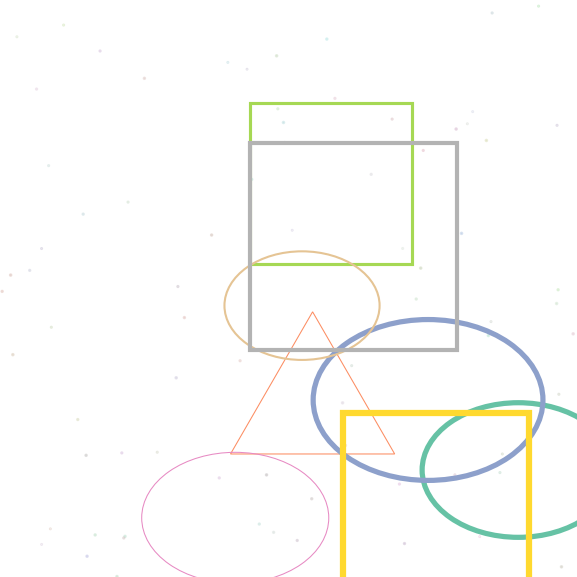[{"shape": "oval", "thickness": 2.5, "radius": 0.83, "center": [0.897, 0.185]}, {"shape": "triangle", "thickness": 0.5, "radius": 0.82, "center": [0.541, 0.295]}, {"shape": "oval", "thickness": 2.5, "radius": 0.99, "center": [0.741, 0.307]}, {"shape": "oval", "thickness": 0.5, "radius": 0.81, "center": [0.407, 0.103]}, {"shape": "square", "thickness": 1.5, "radius": 0.7, "center": [0.573, 0.681]}, {"shape": "square", "thickness": 3, "radius": 0.8, "center": [0.756, 0.123]}, {"shape": "oval", "thickness": 1, "radius": 0.67, "center": [0.523, 0.47]}, {"shape": "square", "thickness": 2, "radius": 0.9, "center": [0.613, 0.573]}]